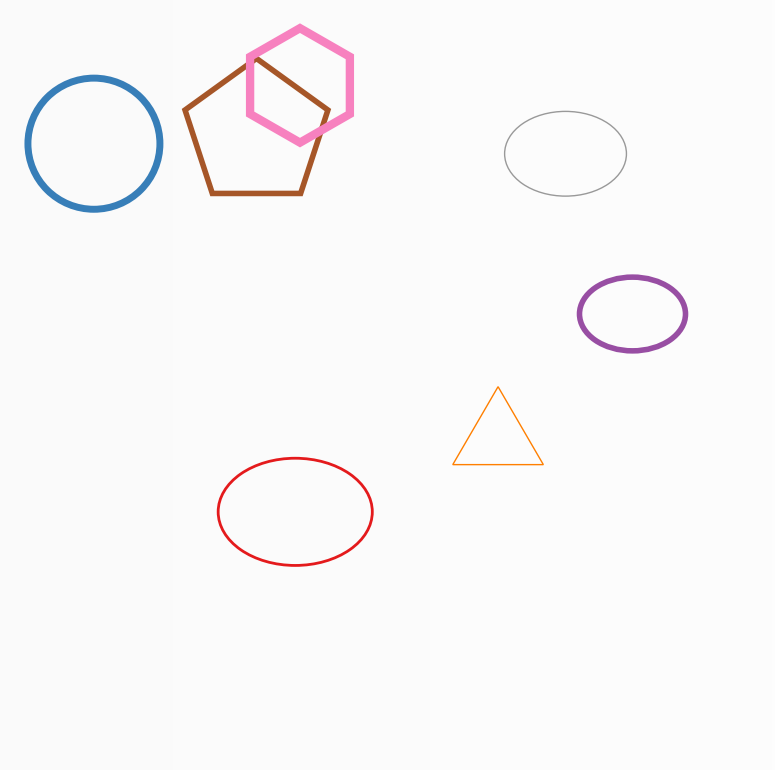[{"shape": "oval", "thickness": 1, "radius": 0.5, "center": [0.381, 0.335]}, {"shape": "circle", "thickness": 2.5, "radius": 0.43, "center": [0.121, 0.813]}, {"shape": "oval", "thickness": 2, "radius": 0.34, "center": [0.816, 0.592]}, {"shape": "triangle", "thickness": 0.5, "radius": 0.34, "center": [0.643, 0.43]}, {"shape": "pentagon", "thickness": 2, "radius": 0.48, "center": [0.331, 0.827]}, {"shape": "hexagon", "thickness": 3, "radius": 0.37, "center": [0.387, 0.889]}, {"shape": "oval", "thickness": 0.5, "radius": 0.39, "center": [0.73, 0.8]}]